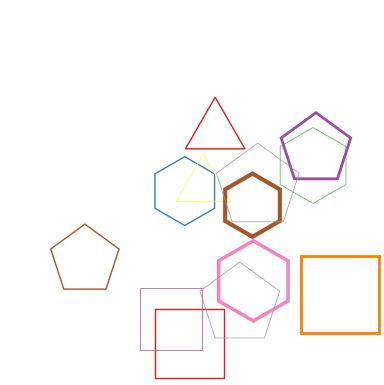[{"shape": "square", "thickness": 1, "radius": 0.45, "center": [0.492, 0.108]}, {"shape": "triangle", "thickness": 1, "radius": 0.45, "center": [0.559, 0.658]}, {"shape": "hexagon", "thickness": 1, "radius": 0.45, "center": [0.48, 0.504]}, {"shape": "hexagon", "thickness": 0.5, "radius": 0.49, "center": [0.813, 0.57]}, {"shape": "pentagon", "thickness": 2, "radius": 0.47, "center": [0.821, 0.612]}, {"shape": "square", "thickness": 0.5, "radius": 0.4, "center": [0.443, 0.171]}, {"shape": "square", "thickness": 2, "radius": 0.5, "center": [0.883, 0.235]}, {"shape": "triangle", "thickness": 0.5, "radius": 0.41, "center": [0.528, 0.517]}, {"shape": "pentagon", "thickness": 1, "radius": 0.47, "center": [0.22, 0.325]}, {"shape": "hexagon", "thickness": 3, "radius": 0.41, "center": [0.656, 0.467]}, {"shape": "hexagon", "thickness": 2.5, "radius": 0.52, "center": [0.658, 0.27]}, {"shape": "pentagon", "thickness": 0.5, "radius": 0.56, "center": [0.669, 0.515]}, {"shape": "pentagon", "thickness": 0.5, "radius": 0.54, "center": [0.623, 0.21]}]